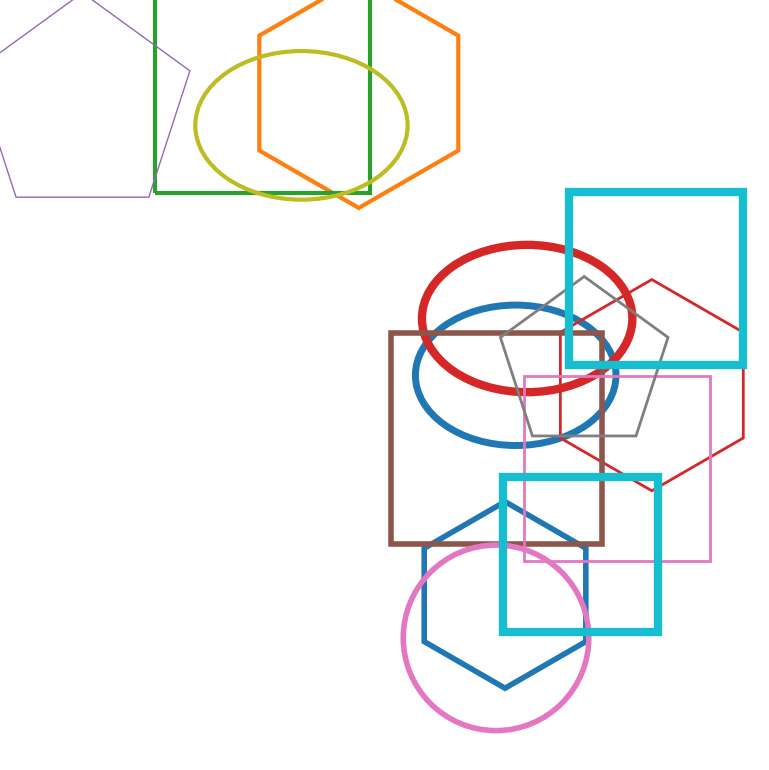[{"shape": "hexagon", "thickness": 2, "radius": 0.61, "center": [0.656, 0.227]}, {"shape": "oval", "thickness": 2.5, "radius": 0.65, "center": [0.67, 0.513]}, {"shape": "hexagon", "thickness": 1.5, "radius": 0.75, "center": [0.466, 0.879]}, {"shape": "square", "thickness": 1.5, "radius": 0.7, "center": [0.341, 0.889]}, {"shape": "oval", "thickness": 3, "radius": 0.68, "center": [0.685, 0.586]}, {"shape": "hexagon", "thickness": 1, "radius": 0.69, "center": [0.847, 0.5]}, {"shape": "pentagon", "thickness": 0.5, "radius": 0.73, "center": [0.107, 0.863]}, {"shape": "square", "thickness": 2, "radius": 0.69, "center": [0.645, 0.431]}, {"shape": "circle", "thickness": 2, "radius": 0.6, "center": [0.644, 0.172]}, {"shape": "square", "thickness": 1, "radius": 0.6, "center": [0.801, 0.391]}, {"shape": "pentagon", "thickness": 1, "radius": 0.57, "center": [0.759, 0.526]}, {"shape": "oval", "thickness": 1.5, "radius": 0.69, "center": [0.392, 0.837]}, {"shape": "square", "thickness": 3, "radius": 0.56, "center": [0.852, 0.639]}, {"shape": "square", "thickness": 3, "radius": 0.5, "center": [0.754, 0.28]}]